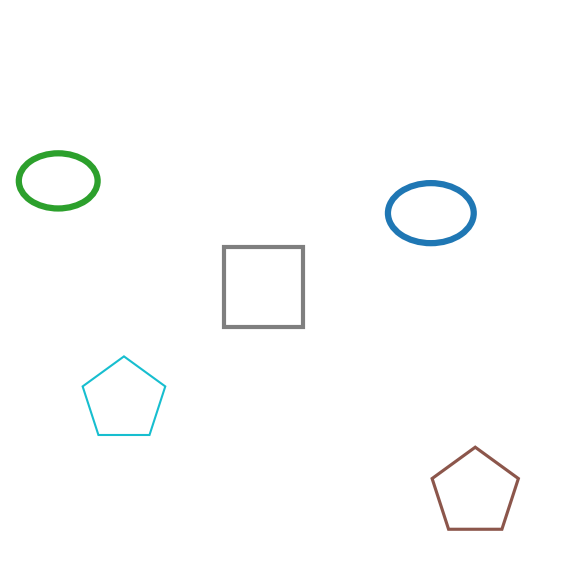[{"shape": "oval", "thickness": 3, "radius": 0.37, "center": [0.746, 0.63]}, {"shape": "oval", "thickness": 3, "radius": 0.34, "center": [0.101, 0.686]}, {"shape": "pentagon", "thickness": 1.5, "radius": 0.39, "center": [0.823, 0.146]}, {"shape": "square", "thickness": 2, "radius": 0.34, "center": [0.456, 0.502]}, {"shape": "pentagon", "thickness": 1, "radius": 0.38, "center": [0.215, 0.307]}]